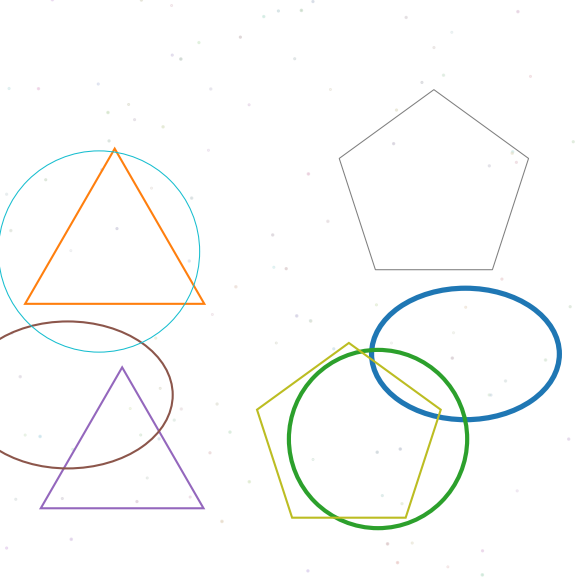[{"shape": "oval", "thickness": 2.5, "radius": 0.81, "center": [0.806, 0.386]}, {"shape": "triangle", "thickness": 1, "radius": 0.9, "center": [0.199, 0.563]}, {"shape": "circle", "thickness": 2, "radius": 0.77, "center": [0.655, 0.239]}, {"shape": "triangle", "thickness": 1, "radius": 0.81, "center": [0.212, 0.2]}, {"shape": "oval", "thickness": 1, "radius": 0.91, "center": [0.117, 0.315]}, {"shape": "pentagon", "thickness": 0.5, "radius": 0.86, "center": [0.751, 0.672]}, {"shape": "pentagon", "thickness": 1, "radius": 0.84, "center": [0.604, 0.238]}, {"shape": "circle", "thickness": 0.5, "radius": 0.87, "center": [0.171, 0.564]}]